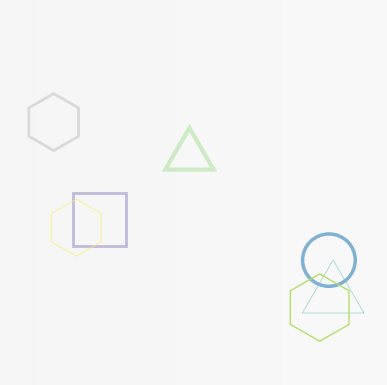[{"shape": "triangle", "thickness": 0.5, "radius": 0.46, "center": [0.86, 0.233]}, {"shape": "square", "thickness": 2, "radius": 0.34, "center": [0.257, 0.43]}, {"shape": "circle", "thickness": 2.5, "radius": 0.34, "center": [0.849, 0.324]}, {"shape": "hexagon", "thickness": 1, "radius": 0.44, "center": [0.825, 0.201]}, {"shape": "hexagon", "thickness": 2, "radius": 0.37, "center": [0.139, 0.683]}, {"shape": "triangle", "thickness": 3, "radius": 0.36, "center": [0.489, 0.596]}, {"shape": "hexagon", "thickness": 0.5, "radius": 0.37, "center": [0.197, 0.408]}]